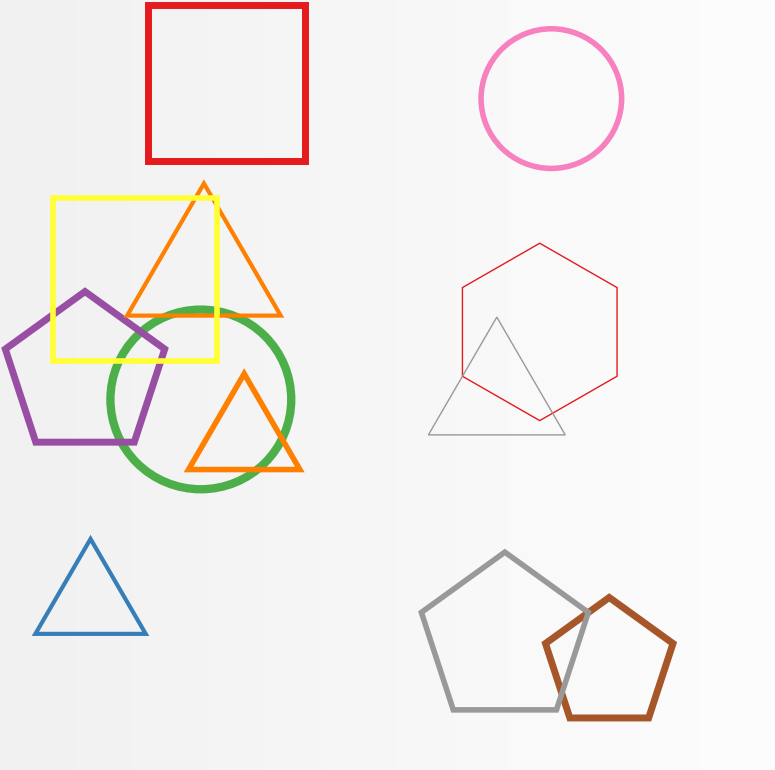[{"shape": "hexagon", "thickness": 0.5, "radius": 0.58, "center": [0.696, 0.569]}, {"shape": "square", "thickness": 2.5, "radius": 0.51, "center": [0.292, 0.892]}, {"shape": "triangle", "thickness": 1.5, "radius": 0.41, "center": [0.117, 0.218]}, {"shape": "circle", "thickness": 3, "radius": 0.58, "center": [0.259, 0.481]}, {"shape": "pentagon", "thickness": 2.5, "radius": 0.54, "center": [0.11, 0.513]}, {"shape": "triangle", "thickness": 2, "radius": 0.41, "center": [0.315, 0.432]}, {"shape": "triangle", "thickness": 1.5, "radius": 0.57, "center": [0.263, 0.647]}, {"shape": "square", "thickness": 2, "radius": 0.53, "center": [0.174, 0.637]}, {"shape": "pentagon", "thickness": 2.5, "radius": 0.43, "center": [0.786, 0.138]}, {"shape": "circle", "thickness": 2, "radius": 0.45, "center": [0.711, 0.872]}, {"shape": "pentagon", "thickness": 2, "radius": 0.57, "center": [0.651, 0.17]}, {"shape": "triangle", "thickness": 0.5, "radius": 0.51, "center": [0.641, 0.486]}]